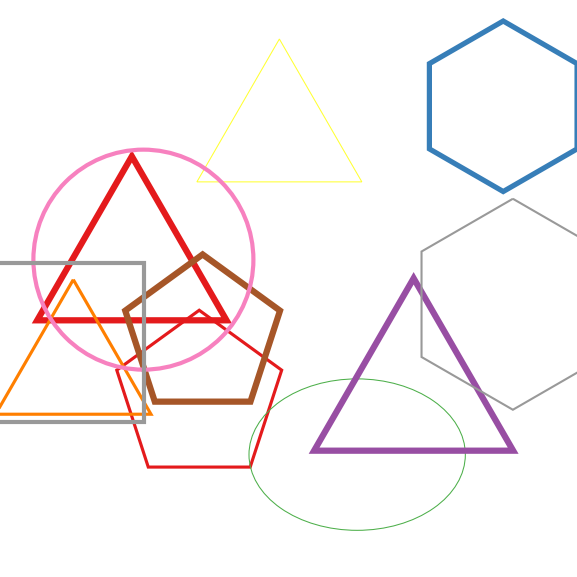[{"shape": "triangle", "thickness": 3, "radius": 0.95, "center": [0.228, 0.539]}, {"shape": "pentagon", "thickness": 1.5, "radius": 0.75, "center": [0.345, 0.312]}, {"shape": "hexagon", "thickness": 2.5, "radius": 0.74, "center": [0.871, 0.815]}, {"shape": "oval", "thickness": 0.5, "radius": 0.94, "center": [0.618, 0.212]}, {"shape": "triangle", "thickness": 3, "radius": 1.0, "center": [0.716, 0.318]}, {"shape": "triangle", "thickness": 1.5, "radius": 0.78, "center": [0.127, 0.36]}, {"shape": "triangle", "thickness": 0.5, "radius": 0.82, "center": [0.484, 0.767]}, {"shape": "pentagon", "thickness": 3, "radius": 0.7, "center": [0.351, 0.418]}, {"shape": "circle", "thickness": 2, "radius": 0.95, "center": [0.248, 0.55]}, {"shape": "square", "thickness": 2, "radius": 0.69, "center": [0.111, 0.406]}, {"shape": "hexagon", "thickness": 1, "radius": 0.91, "center": [0.888, 0.472]}]